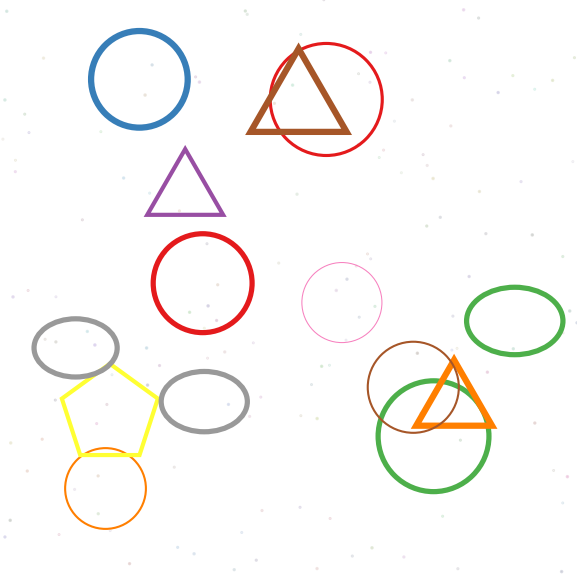[{"shape": "circle", "thickness": 2.5, "radius": 0.43, "center": [0.351, 0.509]}, {"shape": "circle", "thickness": 1.5, "radius": 0.49, "center": [0.565, 0.827]}, {"shape": "circle", "thickness": 3, "radius": 0.42, "center": [0.241, 0.862]}, {"shape": "oval", "thickness": 2.5, "radius": 0.42, "center": [0.891, 0.443]}, {"shape": "circle", "thickness": 2.5, "radius": 0.48, "center": [0.751, 0.244]}, {"shape": "triangle", "thickness": 2, "radius": 0.38, "center": [0.321, 0.665]}, {"shape": "triangle", "thickness": 3, "radius": 0.38, "center": [0.786, 0.3]}, {"shape": "circle", "thickness": 1, "radius": 0.35, "center": [0.183, 0.153]}, {"shape": "pentagon", "thickness": 2, "radius": 0.44, "center": [0.19, 0.282]}, {"shape": "circle", "thickness": 1, "radius": 0.39, "center": [0.716, 0.329]}, {"shape": "triangle", "thickness": 3, "radius": 0.48, "center": [0.517, 0.819]}, {"shape": "circle", "thickness": 0.5, "radius": 0.35, "center": [0.592, 0.475]}, {"shape": "oval", "thickness": 2.5, "radius": 0.37, "center": [0.354, 0.304]}, {"shape": "oval", "thickness": 2.5, "radius": 0.36, "center": [0.131, 0.397]}]